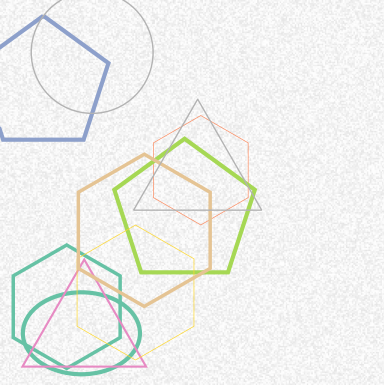[{"shape": "oval", "thickness": 3, "radius": 0.76, "center": [0.211, 0.134]}, {"shape": "hexagon", "thickness": 2.5, "radius": 0.8, "center": [0.173, 0.203]}, {"shape": "hexagon", "thickness": 0.5, "radius": 0.71, "center": [0.522, 0.558]}, {"shape": "pentagon", "thickness": 3, "radius": 0.89, "center": [0.113, 0.781]}, {"shape": "triangle", "thickness": 1.5, "radius": 0.93, "center": [0.219, 0.14]}, {"shape": "pentagon", "thickness": 3, "radius": 0.96, "center": [0.479, 0.448]}, {"shape": "hexagon", "thickness": 0.5, "radius": 0.88, "center": [0.352, 0.24]}, {"shape": "hexagon", "thickness": 2.5, "radius": 0.99, "center": [0.375, 0.402]}, {"shape": "circle", "thickness": 1, "radius": 0.79, "center": [0.239, 0.864]}, {"shape": "triangle", "thickness": 1, "radius": 0.96, "center": [0.513, 0.55]}]